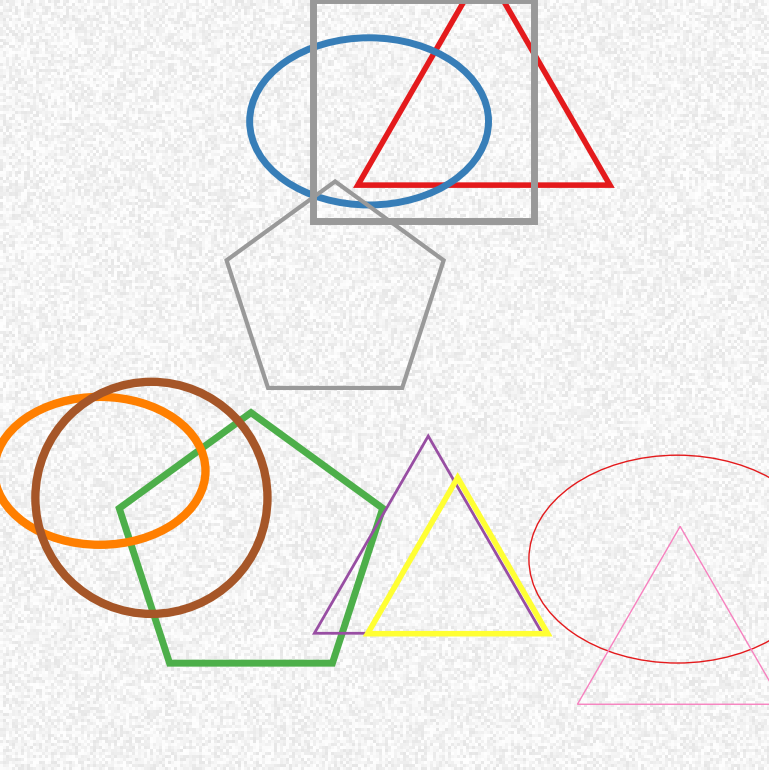[{"shape": "triangle", "thickness": 2, "radius": 0.95, "center": [0.628, 0.854]}, {"shape": "oval", "thickness": 0.5, "radius": 0.96, "center": [0.88, 0.274]}, {"shape": "oval", "thickness": 2.5, "radius": 0.78, "center": [0.479, 0.842]}, {"shape": "pentagon", "thickness": 2.5, "radius": 0.9, "center": [0.326, 0.284]}, {"shape": "triangle", "thickness": 1, "radius": 0.85, "center": [0.556, 0.263]}, {"shape": "oval", "thickness": 3, "radius": 0.69, "center": [0.13, 0.389]}, {"shape": "triangle", "thickness": 2, "radius": 0.68, "center": [0.594, 0.245]}, {"shape": "circle", "thickness": 3, "radius": 0.75, "center": [0.197, 0.353]}, {"shape": "triangle", "thickness": 0.5, "radius": 0.77, "center": [0.883, 0.162]}, {"shape": "pentagon", "thickness": 1.5, "radius": 0.74, "center": [0.435, 0.616]}, {"shape": "square", "thickness": 2.5, "radius": 0.72, "center": [0.55, 0.856]}]